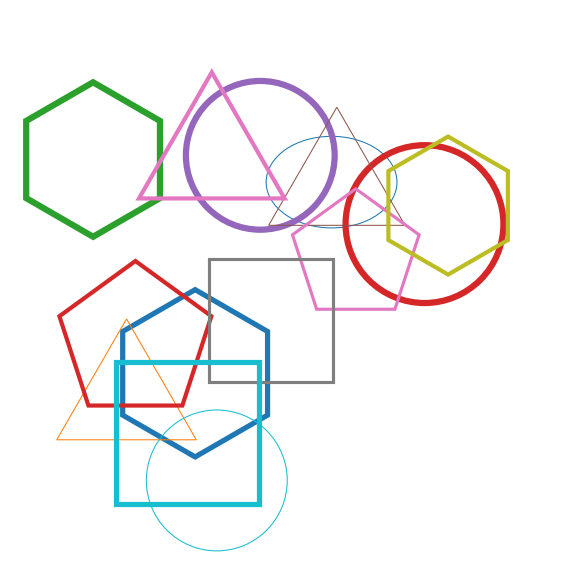[{"shape": "hexagon", "thickness": 2.5, "radius": 0.72, "center": [0.338, 0.353]}, {"shape": "oval", "thickness": 0.5, "radius": 0.57, "center": [0.574, 0.684]}, {"shape": "triangle", "thickness": 0.5, "radius": 0.7, "center": [0.219, 0.307]}, {"shape": "hexagon", "thickness": 3, "radius": 0.67, "center": [0.161, 0.723]}, {"shape": "pentagon", "thickness": 2, "radius": 0.69, "center": [0.234, 0.409]}, {"shape": "circle", "thickness": 3, "radius": 0.68, "center": [0.735, 0.611]}, {"shape": "circle", "thickness": 3, "radius": 0.64, "center": [0.451, 0.73]}, {"shape": "triangle", "thickness": 0.5, "radius": 0.68, "center": [0.583, 0.677]}, {"shape": "pentagon", "thickness": 1.5, "radius": 0.58, "center": [0.616, 0.557]}, {"shape": "triangle", "thickness": 2, "radius": 0.73, "center": [0.367, 0.728]}, {"shape": "square", "thickness": 1.5, "radius": 0.54, "center": [0.469, 0.444]}, {"shape": "hexagon", "thickness": 2, "radius": 0.6, "center": [0.776, 0.643]}, {"shape": "circle", "thickness": 0.5, "radius": 0.61, "center": [0.375, 0.167]}, {"shape": "square", "thickness": 2.5, "radius": 0.62, "center": [0.325, 0.249]}]